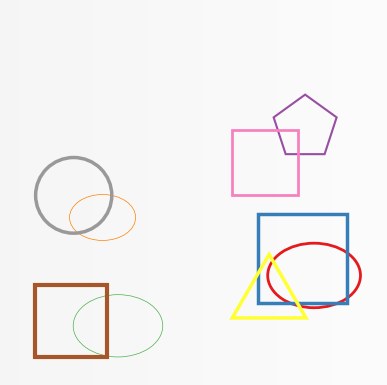[{"shape": "oval", "thickness": 2, "radius": 0.6, "center": [0.811, 0.285]}, {"shape": "square", "thickness": 2.5, "radius": 0.58, "center": [0.78, 0.329]}, {"shape": "oval", "thickness": 0.5, "radius": 0.58, "center": [0.304, 0.154]}, {"shape": "pentagon", "thickness": 1.5, "radius": 0.43, "center": [0.787, 0.669]}, {"shape": "oval", "thickness": 0.5, "radius": 0.43, "center": [0.265, 0.435]}, {"shape": "triangle", "thickness": 2.5, "radius": 0.55, "center": [0.695, 0.229]}, {"shape": "square", "thickness": 3, "radius": 0.46, "center": [0.183, 0.167]}, {"shape": "square", "thickness": 2, "radius": 0.42, "center": [0.683, 0.578]}, {"shape": "circle", "thickness": 2.5, "radius": 0.49, "center": [0.19, 0.493]}]